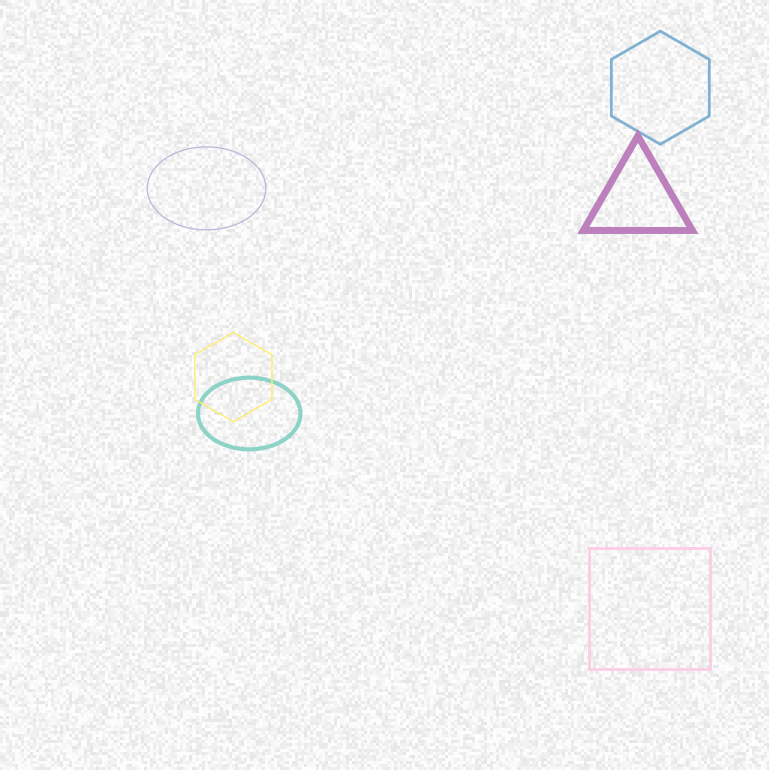[{"shape": "oval", "thickness": 1.5, "radius": 0.33, "center": [0.324, 0.463]}, {"shape": "oval", "thickness": 0.5, "radius": 0.39, "center": [0.268, 0.755]}, {"shape": "hexagon", "thickness": 1, "radius": 0.37, "center": [0.858, 0.886]}, {"shape": "square", "thickness": 1, "radius": 0.39, "center": [0.843, 0.21]}, {"shape": "triangle", "thickness": 2.5, "radius": 0.41, "center": [0.828, 0.742]}, {"shape": "hexagon", "thickness": 0.5, "radius": 0.29, "center": [0.303, 0.51]}]